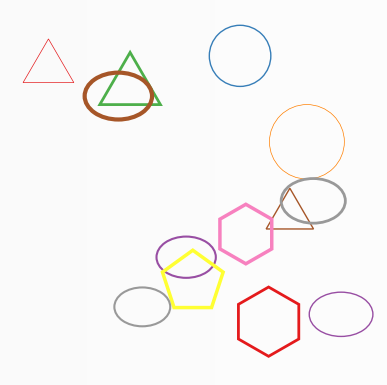[{"shape": "hexagon", "thickness": 2, "radius": 0.45, "center": [0.693, 0.164]}, {"shape": "triangle", "thickness": 0.5, "radius": 0.38, "center": [0.125, 0.823]}, {"shape": "circle", "thickness": 1, "radius": 0.4, "center": [0.62, 0.855]}, {"shape": "triangle", "thickness": 2, "radius": 0.45, "center": [0.336, 0.773]}, {"shape": "oval", "thickness": 1.5, "radius": 0.38, "center": [0.48, 0.332]}, {"shape": "oval", "thickness": 1, "radius": 0.41, "center": [0.88, 0.184]}, {"shape": "circle", "thickness": 0.5, "radius": 0.48, "center": [0.792, 0.632]}, {"shape": "pentagon", "thickness": 2.5, "radius": 0.41, "center": [0.498, 0.268]}, {"shape": "triangle", "thickness": 1, "radius": 0.35, "center": [0.748, 0.441]}, {"shape": "oval", "thickness": 3, "radius": 0.43, "center": [0.305, 0.75]}, {"shape": "hexagon", "thickness": 2.5, "radius": 0.39, "center": [0.634, 0.392]}, {"shape": "oval", "thickness": 2, "radius": 0.41, "center": [0.808, 0.478]}, {"shape": "oval", "thickness": 1.5, "radius": 0.36, "center": [0.367, 0.203]}]